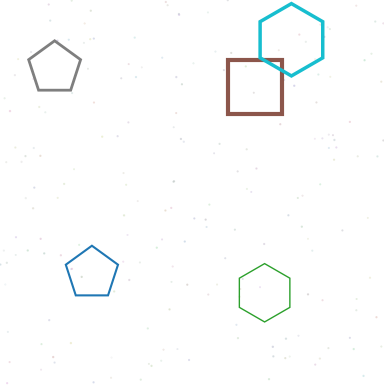[{"shape": "pentagon", "thickness": 1.5, "radius": 0.36, "center": [0.239, 0.29]}, {"shape": "hexagon", "thickness": 1, "radius": 0.38, "center": [0.687, 0.24]}, {"shape": "square", "thickness": 3, "radius": 0.35, "center": [0.662, 0.774]}, {"shape": "pentagon", "thickness": 2, "radius": 0.35, "center": [0.142, 0.823]}, {"shape": "hexagon", "thickness": 2.5, "radius": 0.47, "center": [0.757, 0.897]}]